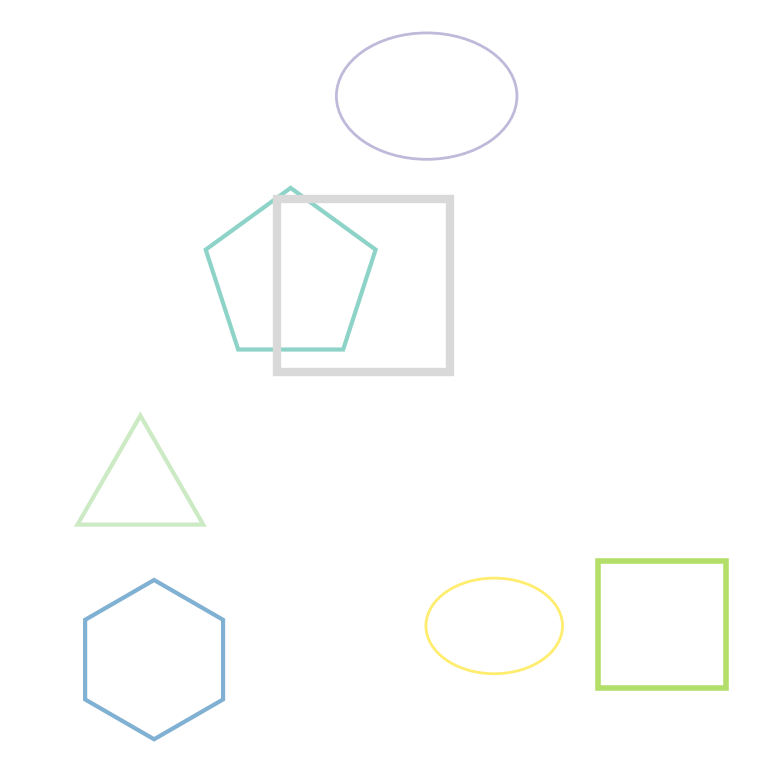[{"shape": "pentagon", "thickness": 1.5, "radius": 0.58, "center": [0.377, 0.64]}, {"shape": "oval", "thickness": 1, "radius": 0.59, "center": [0.554, 0.875]}, {"shape": "hexagon", "thickness": 1.5, "radius": 0.52, "center": [0.2, 0.143]}, {"shape": "square", "thickness": 2, "radius": 0.41, "center": [0.859, 0.189]}, {"shape": "square", "thickness": 3, "radius": 0.56, "center": [0.472, 0.629]}, {"shape": "triangle", "thickness": 1.5, "radius": 0.47, "center": [0.182, 0.366]}, {"shape": "oval", "thickness": 1, "radius": 0.44, "center": [0.642, 0.187]}]